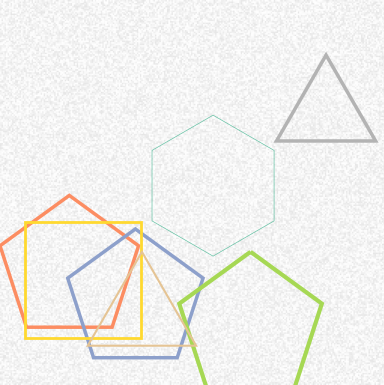[{"shape": "hexagon", "thickness": 0.5, "radius": 0.92, "center": [0.553, 0.518]}, {"shape": "pentagon", "thickness": 2.5, "radius": 0.95, "center": [0.18, 0.303]}, {"shape": "pentagon", "thickness": 2.5, "radius": 0.92, "center": [0.352, 0.22]}, {"shape": "pentagon", "thickness": 3, "radius": 0.97, "center": [0.651, 0.151]}, {"shape": "square", "thickness": 2, "radius": 0.75, "center": [0.216, 0.273]}, {"shape": "triangle", "thickness": 1.5, "radius": 0.81, "center": [0.369, 0.183]}, {"shape": "triangle", "thickness": 2.5, "radius": 0.74, "center": [0.847, 0.708]}]